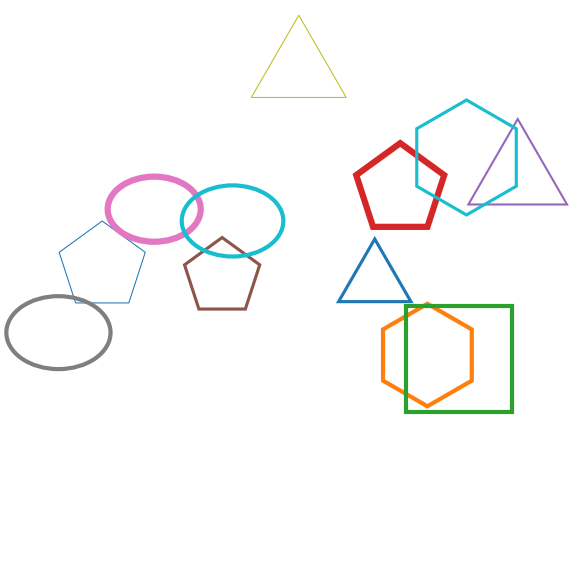[{"shape": "triangle", "thickness": 1.5, "radius": 0.36, "center": [0.649, 0.513]}, {"shape": "pentagon", "thickness": 0.5, "radius": 0.39, "center": [0.177, 0.538]}, {"shape": "hexagon", "thickness": 2, "radius": 0.44, "center": [0.74, 0.384]}, {"shape": "square", "thickness": 2, "radius": 0.46, "center": [0.794, 0.378]}, {"shape": "pentagon", "thickness": 3, "radius": 0.4, "center": [0.693, 0.671]}, {"shape": "triangle", "thickness": 1, "radius": 0.49, "center": [0.896, 0.694]}, {"shape": "pentagon", "thickness": 1.5, "radius": 0.34, "center": [0.385, 0.519]}, {"shape": "oval", "thickness": 3, "radius": 0.4, "center": [0.267, 0.637]}, {"shape": "oval", "thickness": 2, "radius": 0.45, "center": [0.101, 0.423]}, {"shape": "triangle", "thickness": 0.5, "radius": 0.47, "center": [0.517, 0.878]}, {"shape": "oval", "thickness": 2, "radius": 0.44, "center": [0.403, 0.617]}, {"shape": "hexagon", "thickness": 1.5, "radius": 0.5, "center": [0.808, 0.726]}]